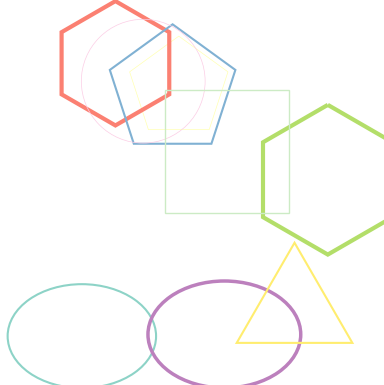[{"shape": "oval", "thickness": 1.5, "radius": 0.96, "center": [0.213, 0.127]}, {"shape": "pentagon", "thickness": 0.5, "radius": 0.67, "center": [0.464, 0.772]}, {"shape": "hexagon", "thickness": 3, "radius": 0.81, "center": [0.3, 0.836]}, {"shape": "pentagon", "thickness": 1.5, "radius": 0.86, "center": [0.448, 0.765]}, {"shape": "hexagon", "thickness": 3, "radius": 0.97, "center": [0.851, 0.533]}, {"shape": "circle", "thickness": 0.5, "radius": 0.8, "center": [0.372, 0.789]}, {"shape": "oval", "thickness": 2.5, "radius": 0.99, "center": [0.583, 0.131]}, {"shape": "square", "thickness": 1, "radius": 0.8, "center": [0.589, 0.606]}, {"shape": "triangle", "thickness": 1.5, "radius": 0.87, "center": [0.765, 0.196]}]